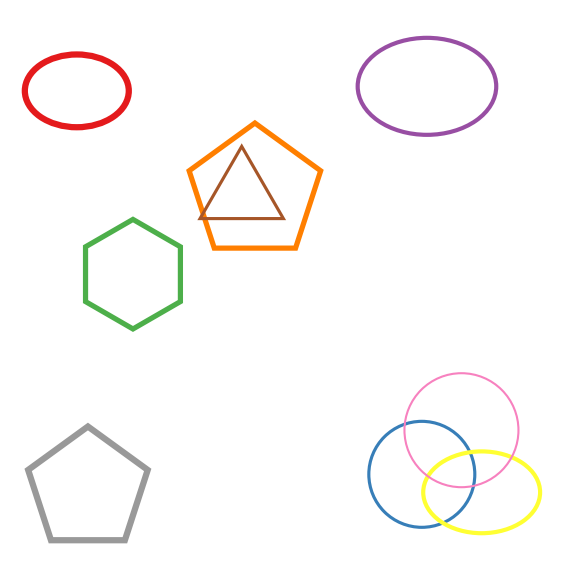[{"shape": "oval", "thickness": 3, "radius": 0.45, "center": [0.133, 0.842]}, {"shape": "circle", "thickness": 1.5, "radius": 0.46, "center": [0.73, 0.178]}, {"shape": "hexagon", "thickness": 2.5, "radius": 0.47, "center": [0.23, 0.524]}, {"shape": "oval", "thickness": 2, "radius": 0.6, "center": [0.739, 0.85]}, {"shape": "pentagon", "thickness": 2.5, "radius": 0.6, "center": [0.441, 0.666]}, {"shape": "oval", "thickness": 2, "radius": 0.51, "center": [0.834, 0.147]}, {"shape": "triangle", "thickness": 1.5, "radius": 0.42, "center": [0.419, 0.662]}, {"shape": "circle", "thickness": 1, "radius": 0.49, "center": [0.799, 0.254]}, {"shape": "pentagon", "thickness": 3, "radius": 0.54, "center": [0.152, 0.152]}]